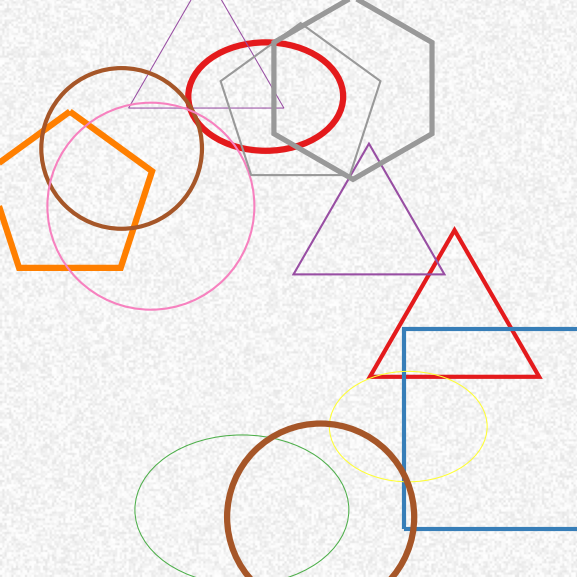[{"shape": "oval", "thickness": 3, "radius": 0.67, "center": [0.46, 0.832]}, {"shape": "triangle", "thickness": 2, "radius": 0.85, "center": [0.787, 0.431]}, {"shape": "square", "thickness": 2, "radius": 0.87, "center": [0.873, 0.256]}, {"shape": "oval", "thickness": 0.5, "radius": 0.93, "center": [0.419, 0.116]}, {"shape": "triangle", "thickness": 1, "radius": 0.75, "center": [0.639, 0.599]}, {"shape": "triangle", "thickness": 0.5, "radius": 0.78, "center": [0.357, 0.89]}, {"shape": "pentagon", "thickness": 3, "radius": 0.75, "center": [0.121, 0.656]}, {"shape": "oval", "thickness": 0.5, "radius": 0.68, "center": [0.707, 0.26]}, {"shape": "circle", "thickness": 2, "radius": 0.7, "center": [0.211, 0.742]}, {"shape": "circle", "thickness": 3, "radius": 0.81, "center": [0.555, 0.104]}, {"shape": "circle", "thickness": 1, "radius": 0.9, "center": [0.261, 0.642]}, {"shape": "hexagon", "thickness": 2.5, "radius": 0.79, "center": [0.611, 0.847]}, {"shape": "pentagon", "thickness": 1, "radius": 0.73, "center": [0.52, 0.814]}]